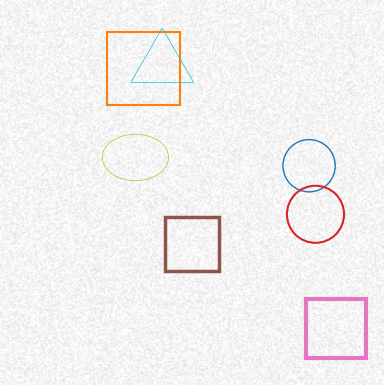[{"shape": "circle", "thickness": 1, "radius": 0.34, "center": [0.803, 0.57]}, {"shape": "square", "thickness": 1.5, "radius": 0.47, "center": [0.374, 0.821]}, {"shape": "circle", "thickness": 1.5, "radius": 0.37, "center": [0.819, 0.443]}, {"shape": "square", "thickness": 2.5, "radius": 0.35, "center": [0.498, 0.367]}, {"shape": "square", "thickness": 3, "radius": 0.39, "center": [0.873, 0.147]}, {"shape": "oval", "thickness": 0.5, "radius": 0.43, "center": [0.352, 0.591]}, {"shape": "triangle", "thickness": 0.5, "radius": 0.47, "center": [0.421, 0.833]}]